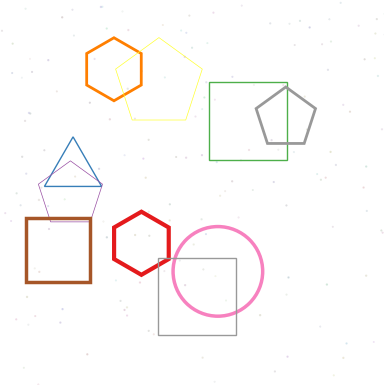[{"shape": "hexagon", "thickness": 3, "radius": 0.41, "center": [0.367, 0.368]}, {"shape": "triangle", "thickness": 1, "radius": 0.43, "center": [0.19, 0.559]}, {"shape": "square", "thickness": 1, "radius": 0.51, "center": [0.644, 0.686]}, {"shape": "pentagon", "thickness": 0.5, "radius": 0.44, "center": [0.183, 0.495]}, {"shape": "hexagon", "thickness": 2, "radius": 0.41, "center": [0.296, 0.82]}, {"shape": "pentagon", "thickness": 0.5, "radius": 0.59, "center": [0.413, 0.784]}, {"shape": "square", "thickness": 2.5, "radius": 0.41, "center": [0.15, 0.352]}, {"shape": "circle", "thickness": 2.5, "radius": 0.58, "center": [0.566, 0.295]}, {"shape": "pentagon", "thickness": 2, "radius": 0.41, "center": [0.742, 0.693]}, {"shape": "square", "thickness": 1, "radius": 0.5, "center": [0.512, 0.23]}]